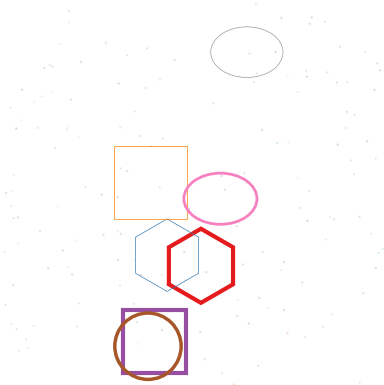[{"shape": "hexagon", "thickness": 3, "radius": 0.48, "center": [0.522, 0.31]}, {"shape": "hexagon", "thickness": 0.5, "radius": 0.47, "center": [0.434, 0.337]}, {"shape": "square", "thickness": 3, "radius": 0.41, "center": [0.402, 0.113]}, {"shape": "square", "thickness": 0.5, "radius": 0.48, "center": [0.391, 0.526]}, {"shape": "circle", "thickness": 2.5, "radius": 0.43, "center": [0.384, 0.101]}, {"shape": "oval", "thickness": 2, "radius": 0.47, "center": [0.573, 0.484]}, {"shape": "oval", "thickness": 0.5, "radius": 0.47, "center": [0.641, 0.865]}]